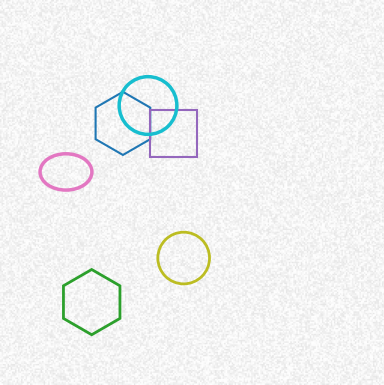[{"shape": "hexagon", "thickness": 1.5, "radius": 0.41, "center": [0.319, 0.679]}, {"shape": "hexagon", "thickness": 2, "radius": 0.42, "center": [0.238, 0.215]}, {"shape": "square", "thickness": 1.5, "radius": 0.31, "center": [0.451, 0.654]}, {"shape": "oval", "thickness": 2.5, "radius": 0.34, "center": [0.171, 0.553]}, {"shape": "circle", "thickness": 2, "radius": 0.34, "center": [0.477, 0.33]}, {"shape": "circle", "thickness": 2.5, "radius": 0.37, "center": [0.384, 0.726]}]